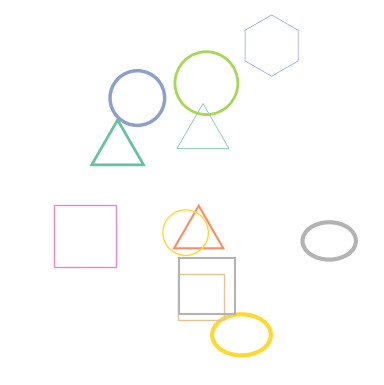[{"shape": "triangle", "thickness": 0.5, "radius": 0.39, "center": [0.527, 0.653]}, {"shape": "triangle", "thickness": 2, "radius": 0.39, "center": [0.306, 0.611]}, {"shape": "triangle", "thickness": 1.5, "radius": 0.37, "center": [0.516, 0.392]}, {"shape": "hexagon", "thickness": 0.5, "radius": 0.4, "center": [0.706, 0.882]}, {"shape": "circle", "thickness": 2.5, "radius": 0.35, "center": [0.357, 0.745]}, {"shape": "square", "thickness": 1, "radius": 0.4, "center": [0.222, 0.388]}, {"shape": "circle", "thickness": 2, "radius": 0.41, "center": [0.536, 0.784]}, {"shape": "circle", "thickness": 1, "radius": 0.3, "center": [0.482, 0.396]}, {"shape": "oval", "thickness": 3, "radius": 0.38, "center": [0.627, 0.13]}, {"shape": "square", "thickness": 1, "radius": 0.3, "center": [0.521, 0.229]}, {"shape": "oval", "thickness": 3, "radius": 0.35, "center": [0.855, 0.374]}, {"shape": "square", "thickness": 1.5, "radius": 0.36, "center": [0.539, 0.257]}]